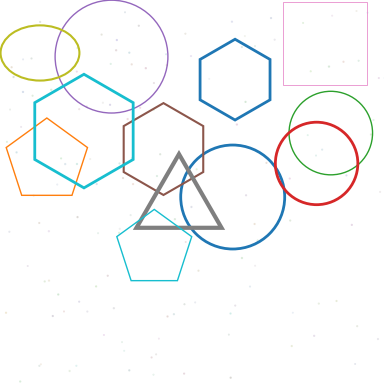[{"shape": "hexagon", "thickness": 2, "radius": 0.52, "center": [0.611, 0.793]}, {"shape": "circle", "thickness": 2, "radius": 0.68, "center": [0.604, 0.488]}, {"shape": "pentagon", "thickness": 1, "radius": 0.56, "center": [0.122, 0.582]}, {"shape": "circle", "thickness": 1, "radius": 0.54, "center": [0.859, 0.654]}, {"shape": "circle", "thickness": 2, "radius": 0.54, "center": [0.822, 0.575]}, {"shape": "circle", "thickness": 1, "radius": 0.73, "center": [0.29, 0.853]}, {"shape": "hexagon", "thickness": 1.5, "radius": 0.6, "center": [0.425, 0.613]}, {"shape": "square", "thickness": 0.5, "radius": 0.54, "center": [0.845, 0.887]}, {"shape": "triangle", "thickness": 3, "radius": 0.64, "center": [0.465, 0.472]}, {"shape": "oval", "thickness": 1.5, "radius": 0.51, "center": [0.104, 0.862]}, {"shape": "hexagon", "thickness": 2, "radius": 0.74, "center": [0.218, 0.66]}, {"shape": "pentagon", "thickness": 1, "radius": 0.51, "center": [0.401, 0.354]}]